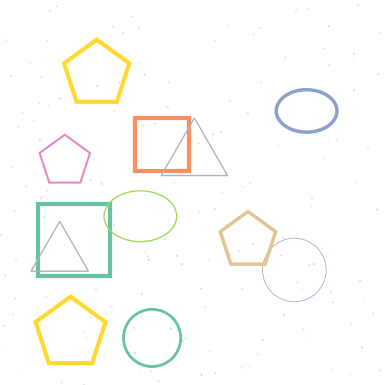[{"shape": "circle", "thickness": 2, "radius": 0.37, "center": [0.395, 0.122]}, {"shape": "square", "thickness": 3, "radius": 0.47, "center": [0.192, 0.376]}, {"shape": "square", "thickness": 3, "radius": 0.35, "center": [0.421, 0.625]}, {"shape": "circle", "thickness": 0.5, "radius": 0.41, "center": [0.765, 0.299]}, {"shape": "oval", "thickness": 2.5, "radius": 0.39, "center": [0.796, 0.712]}, {"shape": "pentagon", "thickness": 1.5, "radius": 0.34, "center": [0.168, 0.581]}, {"shape": "oval", "thickness": 1, "radius": 0.47, "center": [0.365, 0.438]}, {"shape": "pentagon", "thickness": 3, "radius": 0.45, "center": [0.251, 0.808]}, {"shape": "pentagon", "thickness": 3, "radius": 0.48, "center": [0.183, 0.134]}, {"shape": "pentagon", "thickness": 2.5, "radius": 0.38, "center": [0.644, 0.375]}, {"shape": "triangle", "thickness": 1, "radius": 0.5, "center": [0.505, 0.594]}, {"shape": "triangle", "thickness": 1, "radius": 0.43, "center": [0.155, 0.339]}]